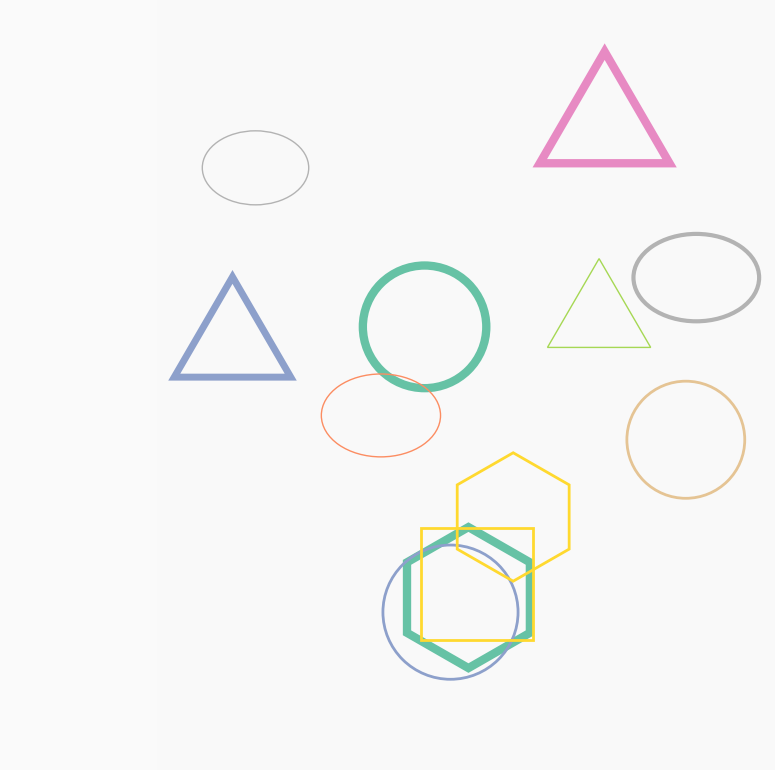[{"shape": "circle", "thickness": 3, "radius": 0.4, "center": [0.548, 0.576]}, {"shape": "hexagon", "thickness": 3, "radius": 0.46, "center": [0.604, 0.224]}, {"shape": "oval", "thickness": 0.5, "radius": 0.38, "center": [0.492, 0.46]}, {"shape": "triangle", "thickness": 2.5, "radius": 0.43, "center": [0.3, 0.554]}, {"shape": "circle", "thickness": 1, "radius": 0.44, "center": [0.581, 0.205]}, {"shape": "triangle", "thickness": 3, "radius": 0.48, "center": [0.78, 0.836]}, {"shape": "triangle", "thickness": 0.5, "radius": 0.38, "center": [0.773, 0.587]}, {"shape": "square", "thickness": 1, "radius": 0.36, "center": [0.615, 0.241]}, {"shape": "hexagon", "thickness": 1, "radius": 0.42, "center": [0.662, 0.329]}, {"shape": "circle", "thickness": 1, "radius": 0.38, "center": [0.885, 0.429]}, {"shape": "oval", "thickness": 1.5, "radius": 0.41, "center": [0.898, 0.639]}, {"shape": "oval", "thickness": 0.5, "radius": 0.34, "center": [0.33, 0.782]}]